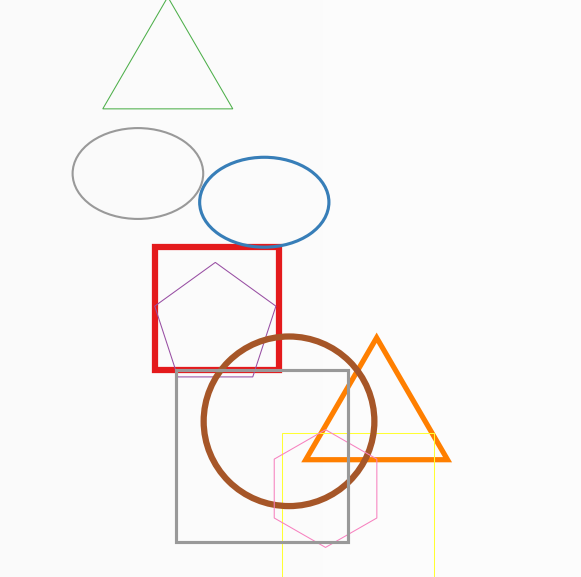[{"shape": "square", "thickness": 3, "radius": 0.53, "center": [0.373, 0.465]}, {"shape": "oval", "thickness": 1.5, "radius": 0.56, "center": [0.455, 0.649]}, {"shape": "triangle", "thickness": 0.5, "radius": 0.65, "center": [0.289, 0.875]}, {"shape": "pentagon", "thickness": 0.5, "radius": 0.55, "center": [0.37, 0.435]}, {"shape": "triangle", "thickness": 2.5, "radius": 0.7, "center": [0.648, 0.274]}, {"shape": "square", "thickness": 0.5, "radius": 0.65, "center": [0.616, 0.119]}, {"shape": "circle", "thickness": 3, "radius": 0.73, "center": [0.497, 0.27]}, {"shape": "hexagon", "thickness": 0.5, "radius": 0.51, "center": [0.56, 0.153]}, {"shape": "oval", "thickness": 1, "radius": 0.56, "center": [0.237, 0.699]}, {"shape": "square", "thickness": 1.5, "radius": 0.74, "center": [0.451, 0.21]}]